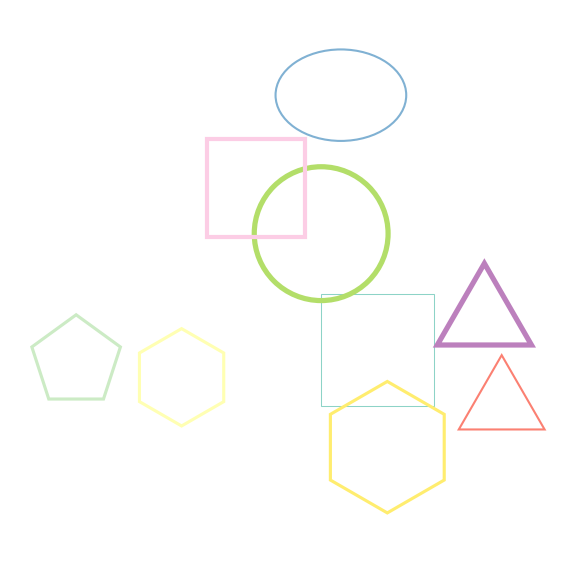[{"shape": "square", "thickness": 0.5, "radius": 0.49, "center": [0.653, 0.393]}, {"shape": "hexagon", "thickness": 1.5, "radius": 0.42, "center": [0.314, 0.346]}, {"shape": "triangle", "thickness": 1, "radius": 0.43, "center": [0.869, 0.298]}, {"shape": "oval", "thickness": 1, "radius": 0.57, "center": [0.59, 0.834]}, {"shape": "circle", "thickness": 2.5, "radius": 0.58, "center": [0.556, 0.595]}, {"shape": "square", "thickness": 2, "radius": 0.42, "center": [0.443, 0.674]}, {"shape": "triangle", "thickness": 2.5, "radius": 0.47, "center": [0.839, 0.449]}, {"shape": "pentagon", "thickness": 1.5, "radius": 0.4, "center": [0.132, 0.373]}, {"shape": "hexagon", "thickness": 1.5, "radius": 0.57, "center": [0.671, 0.225]}]